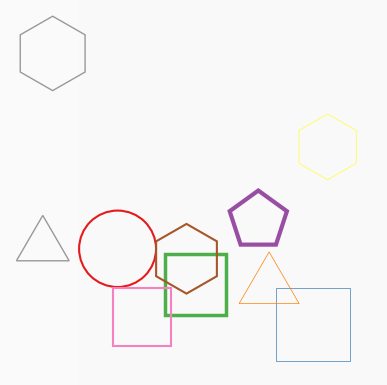[{"shape": "circle", "thickness": 1.5, "radius": 0.5, "center": [0.303, 0.354]}, {"shape": "square", "thickness": 0.5, "radius": 0.48, "center": [0.807, 0.157]}, {"shape": "square", "thickness": 2.5, "radius": 0.4, "center": [0.505, 0.261]}, {"shape": "pentagon", "thickness": 3, "radius": 0.39, "center": [0.667, 0.427]}, {"shape": "triangle", "thickness": 0.5, "radius": 0.45, "center": [0.695, 0.256]}, {"shape": "hexagon", "thickness": 0.5, "radius": 0.43, "center": [0.845, 0.618]}, {"shape": "hexagon", "thickness": 1.5, "radius": 0.45, "center": [0.481, 0.328]}, {"shape": "square", "thickness": 1.5, "radius": 0.38, "center": [0.366, 0.176]}, {"shape": "triangle", "thickness": 1, "radius": 0.39, "center": [0.11, 0.362]}, {"shape": "hexagon", "thickness": 1, "radius": 0.48, "center": [0.136, 0.861]}]